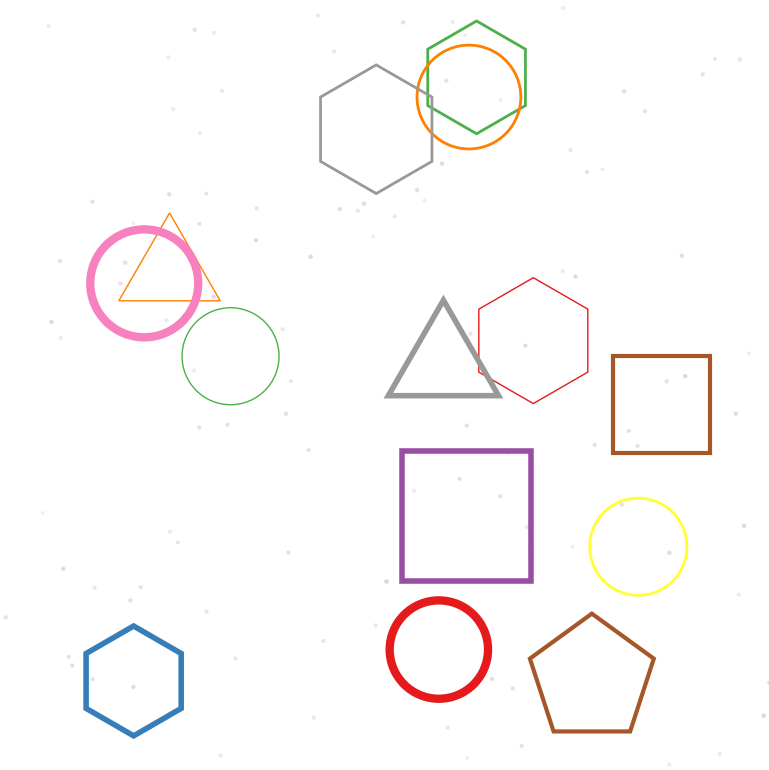[{"shape": "hexagon", "thickness": 0.5, "radius": 0.41, "center": [0.693, 0.558]}, {"shape": "circle", "thickness": 3, "radius": 0.32, "center": [0.57, 0.156]}, {"shape": "hexagon", "thickness": 2, "radius": 0.36, "center": [0.174, 0.116]}, {"shape": "circle", "thickness": 0.5, "radius": 0.31, "center": [0.299, 0.537]}, {"shape": "hexagon", "thickness": 1, "radius": 0.37, "center": [0.619, 0.9]}, {"shape": "square", "thickness": 2, "radius": 0.42, "center": [0.605, 0.33]}, {"shape": "triangle", "thickness": 0.5, "radius": 0.38, "center": [0.22, 0.647]}, {"shape": "circle", "thickness": 1, "radius": 0.34, "center": [0.609, 0.874]}, {"shape": "circle", "thickness": 1, "radius": 0.32, "center": [0.829, 0.29]}, {"shape": "pentagon", "thickness": 1.5, "radius": 0.42, "center": [0.769, 0.118]}, {"shape": "square", "thickness": 1.5, "radius": 0.32, "center": [0.859, 0.475]}, {"shape": "circle", "thickness": 3, "radius": 0.35, "center": [0.187, 0.632]}, {"shape": "hexagon", "thickness": 1, "radius": 0.42, "center": [0.489, 0.832]}, {"shape": "triangle", "thickness": 2, "radius": 0.41, "center": [0.576, 0.527]}]